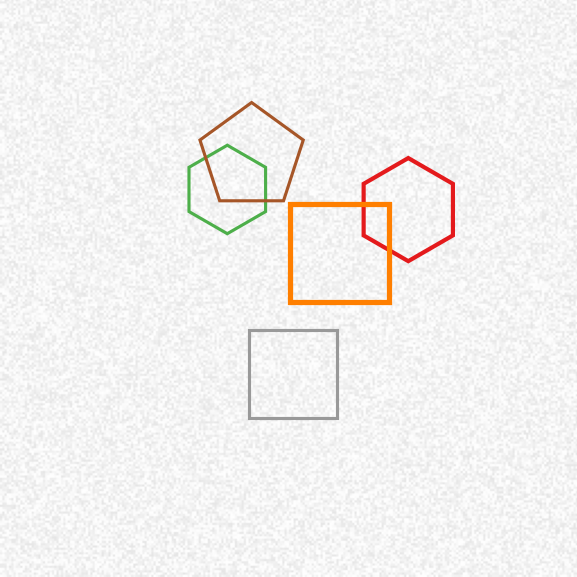[{"shape": "hexagon", "thickness": 2, "radius": 0.45, "center": [0.707, 0.636]}, {"shape": "hexagon", "thickness": 1.5, "radius": 0.38, "center": [0.394, 0.671]}, {"shape": "square", "thickness": 2.5, "radius": 0.43, "center": [0.587, 0.561]}, {"shape": "pentagon", "thickness": 1.5, "radius": 0.47, "center": [0.436, 0.728]}, {"shape": "square", "thickness": 1.5, "radius": 0.38, "center": [0.508, 0.352]}]